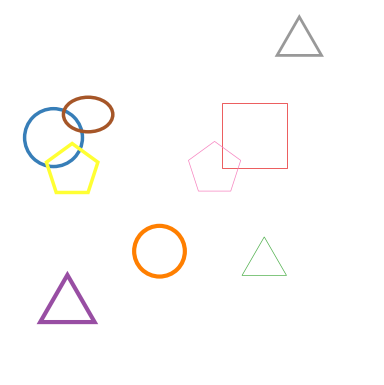[{"shape": "square", "thickness": 0.5, "radius": 0.42, "center": [0.66, 0.649]}, {"shape": "circle", "thickness": 2.5, "radius": 0.38, "center": [0.139, 0.643]}, {"shape": "triangle", "thickness": 0.5, "radius": 0.33, "center": [0.686, 0.318]}, {"shape": "triangle", "thickness": 3, "radius": 0.41, "center": [0.175, 0.204]}, {"shape": "circle", "thickness": 3, "radius": 0.33, "center": [0.414, 0.348]}, {"shape": "pentagon", "thickness": 2.5, "radius": 0.35, "center": [0.187, 0.557]}, {"shape": "oval", "thickness": 2.5, "radius": 0.32, "center": [0.229, 0.703]}, {"shape": "pentagon", "thickness": 0.5, "radius": 0.36, "center": [0.557, 0.561]}, {"shape": "triangle", "thickness": 2, "radius": 0.33, "center": [0.777, 0.889]}]